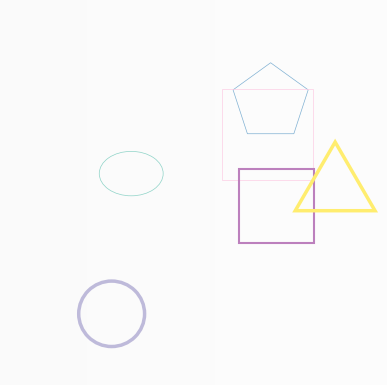[{"shape": "oval", "thickness": 0.5, "radius": 0.41, "center": [0.339, 0.549]}, {"shape": "circle", "thickness": 2.5, "radius": 0.42, "center": [0.288, 0.185]}, {"shape": "pentagon", "thickness": 0.5, "radius": 0.51, "center": [0.698, 0.735]}, {"shape": "square", "thickness": 0.5, "radius": 0.59, "center": [0.69, 0.652]}, {"shape": "square", "thickness": 1.5, "radius": 0.48, "center": [0.715, 0.465]}, {"shape": "triangle", "thickness": 2.5, "radius": 0.59, "center": [0.865, 0.512]}]